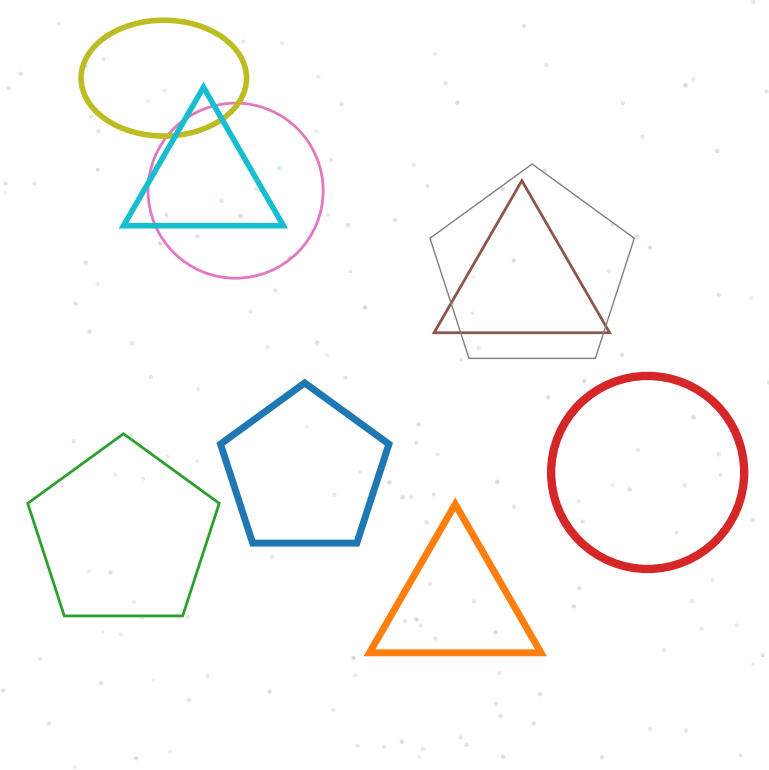[{"shape": "pentagon", "thickness": 2.5, "radius": 0.58, "center": [0.396, 0.388]}, {"shape": "triangle", "thickness": 2.5, "radius": 0.64, "center": [0.591, 0.217]}, {"shape": "pentagon", "thickness": 1, "radius": 0.65, "center": [0.16, 0.306]}, {"shape": "circle", "thickness": 3, "radius": 0.63, "center": [0.841, 0.386]}, {"shape": "triangle", "thickness": 1, "radius": 0.66, "center": [0.678, 0.634]}, {"shape": "circle", "thickness": 1, "radius": 0.57, "center": [0.306, 0.752]}, {"shape": "pentagon", "thickness": 0.5, "radius": 0.7, "center": [0.691, 0.647]}, {"shape": "oval", "thickness": 2, "radius": 0.54, "center": [0.213, 0.899]}, {"shape": "triangle", "thickness": 2, "radius": 0.6, "center": [0.264, 0.767]}]